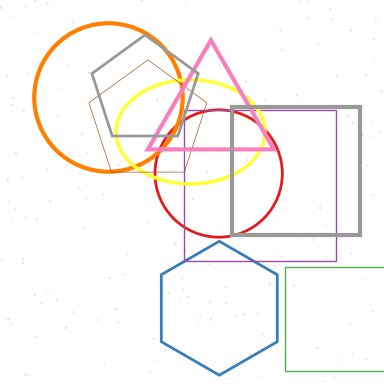[{"shape": "circle", "thickness": 2, "radius": 0.83, "center": [0.568, 0.549]}, {"shape": "hexagon", "thickness": 2, "radius": 0.87, "center": [0.57, 0.199]}, {"shape": "square", "thickness": 1, "radius": 0.67, "center": [0.873, 0.171]}, {"shape": "square", "thickness": 1, "radius": 0.98, "center": [0.675, 0.518]}, {"shape": "circle", "thickness": 3, "radius": 0.96, "center": [0.282, 0.747]}, {"shape": "oval", "thickness": 2.5, "radius": 0.97, "center": [0.495, 0.657]}, {"shape": "pentagon", "thickness": 0.5, "radius": 0.81, "center": [0.384, 0.683]}, {"shape": "triangle", "thickness": 3, "radius": 0.95, "center": [0.548, 0.707]}, {"shape": "square", "thickness": 3, "radius": 0.83, "center": [0.769, 0.555]}, {"shape": "pentagon", "thickness": 2, "radius": 0.73, "center": [0.377, 0.764]}]